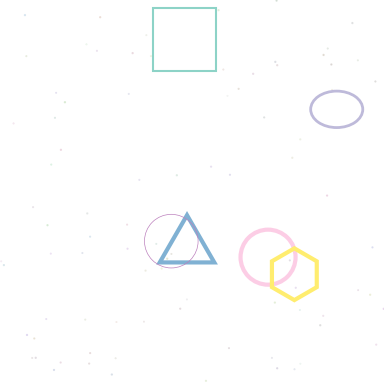[{"shape": "square", "thickness": 1.5, "radius": 0.41, "center": [0.479, 0.897]}, {"shape": "oval", "thickness": 2, "radius": 0.34, "center": [0.875, 0.716]}, {"shape": "triangle", "thickness": 3, "radius": 0.41, "center": [0.486, 0.359]}, {"shape": "circle", "thickness": 3, "radius": 0.36, "center": [0.696, 0.332]}, {"shape": "circle", "thickness": 0.5, "radius": 0.35, "center": [0.445, 0.374]}, {"shape": "hexagon", "thickness": 3, "radius": 0.34, "center": [0.765, 0.288]}]